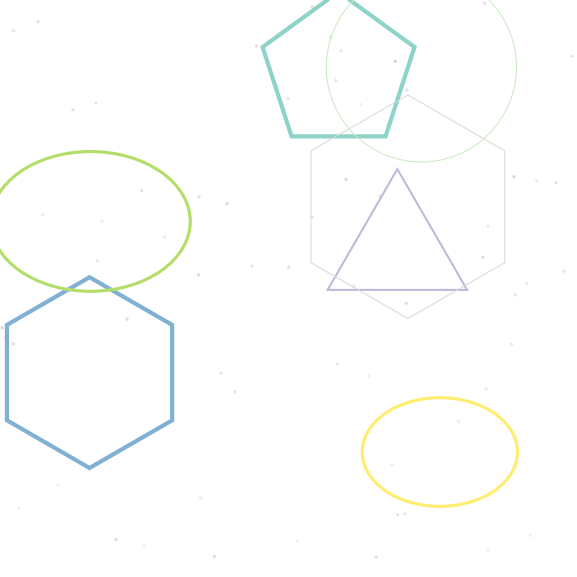[{"shape": "pentagon", "thickness": 2, "radius": 0.69, "center": [0.586, 0.875]}, {"shape": "triangle", "thickness": 1, "radius": 0.7, "center": [0.688, 0.567]}, {"shape": "hexagon", "thickness": 2, "radius": 0.83, "center": [0.155, 0.354]}, {"shape": "oval", "thickness": 1.5, "radius": 0.86, "center": [0.157, 0.616]}, {"shape": "hexagon", "thickness": 0.5, "radius": 0.97, "center": [0.706, 0.641]}, {"shape": "circle", "thickness": 0.5, "radius": 0.82, "center": [0.73, 0.883]}, {"shape": "oval", "thickness": 1.5, "radius": 0.67, "center": [0.762, 0.216]}]